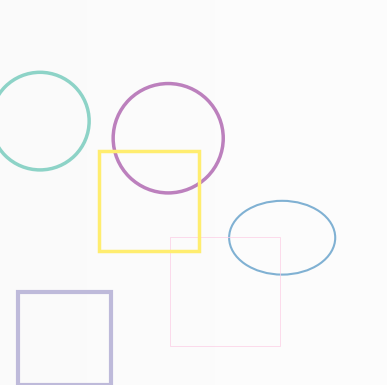[{"shape": "circle", "thickness": 2.5, "radius": 0.63, "center": [0.103, 0.685]}, {"shape": "square", "thickness": 3, "radius": 0.6, "center": [0.166, 0.121]}, {"shape": "oval", "thickness": 1.5, "radius": 0.68, "center": [0.728, 0.383]}, {"shape": "square", "thickness": 0.5, "radius": 0.71, "center": [0.581, 0.243]}, {"shape": "circle", "thickness": 2.5, "radius": 0.71, "center": [0.434, 0.641]}, {"shape": "square", "thickness": 2.5, "radius": 0.65, "center": [0.384, 0.479]}]